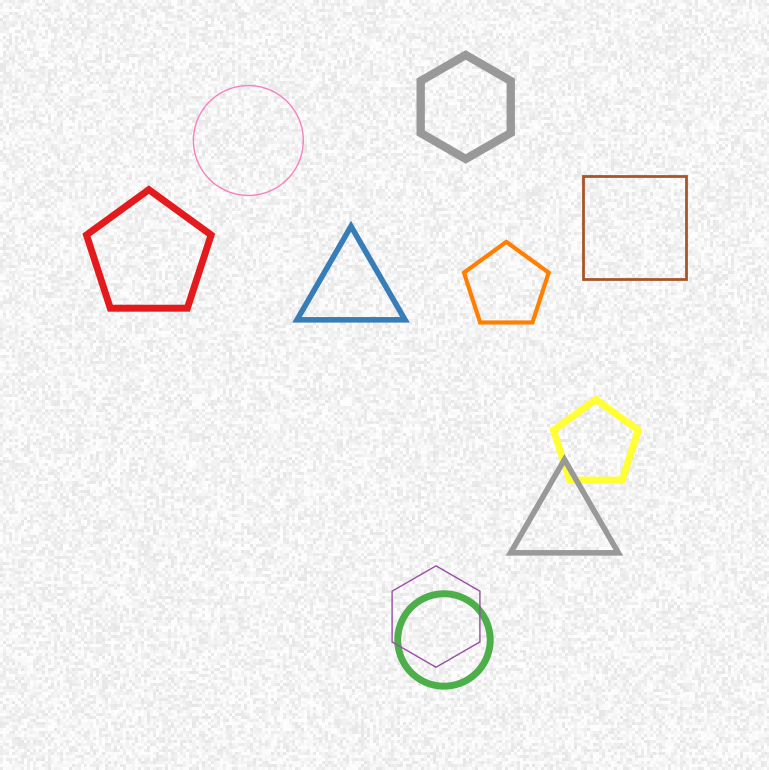[{"shape": "pentagon", "thickness": 2.5, "radius": 0.43, "center": [0.193, 0.669]}, {"shape": "triangle", "thickness": 2, "radius": 0.4, "center": [0.456, 0.625]}, {"shape": "circle", "thickness": 2.5, "radius": 0.3, "center": [0.577, 0.169]}, {"shape": "hexagon", "thickness": 0.5, "radius": 0.33, "center": [0.566, 0.199]}, {"shape": "pentagon", "thickness": 1.5, "radius": 0.29, "center": [0.658, 0.628]}, {"shape": "pentagon", "thickness": 2.5, "radius": 0.29, "center": [0.774, 0.423]}, {"shape": "square", "thickness": 1, "radius": 0.33, "center": [0.824, 0.704]}, {"shape": "circle", "thickness": 0.5, "radius": 0.36, "center": [0.323, 0.818]}, {"shape": "hexagon", "thickness": 3, "radius": 0.34, "center": [0.605, 0.861]}, {"shape": "triangle", "thickness": 2, "radius": 0.4, "center": [0.733, 0.322]}]